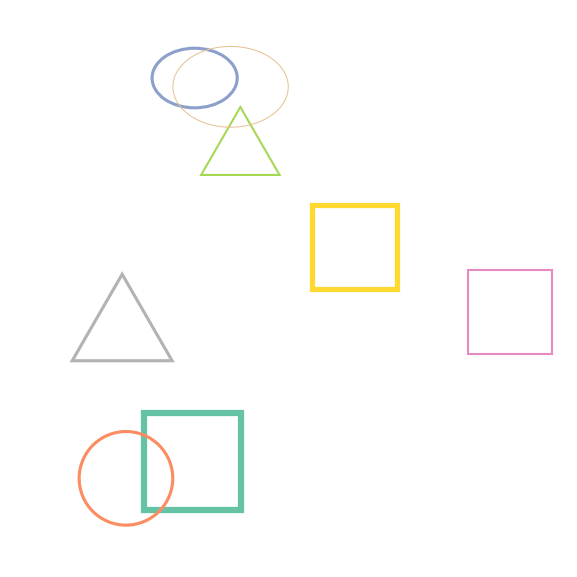[{"shape": "square", "thickness": 3, "radius": 0.42, "center": [0.333, 0.2]}, {"shape": "circle", "thickness": 1.5, "radius": 0.41, "center": [0.218, 0.171]}, {"shape": "oval", "thickness": 1.5, "radius": 0.37, "center": [0.337, 0.864]}, {"shape": "square", "thickness": 1, "radius": 0.36, "center": [0.883, 0.459]}, {"shape": "triangle", "thickness": 1, "radius": 0.39, "center": [0.416, 0.735]}, {"shape": "square", "thickness": 2.5, "radius": 0.37, "center": [0.614, 0.571]}, {"shape": "oval", "thickness": 0.5, "radius": 0.5, "center": [0.399, 0.849]}, {"shape": "triangle", "thickness": 1.5, "radius": 0.5, "center": [0.212, 0.424]}]